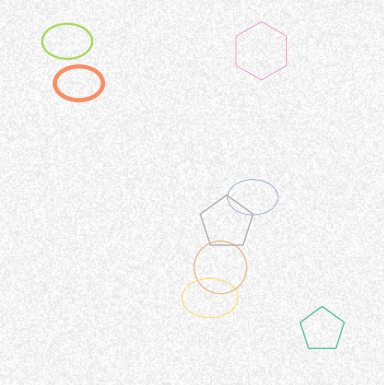[{"shape": "pentagon", "thickness": 1, "radius": 0.3, "center": [0.837, 0.144]}, {"shape": "oval", "thickness": 3, "radius": 0.31, "center": [0.205, 0.784]}, {"shape": "oval", "thickness": 0.5, "radius": 0.33, "center": [0.657, 0.487]}, {"shape": "hexagon", "thickness": 0.5, "radius": 0.38, "center": [0.679, 0.868]}, {"shape": "oval", "thickness": 1.5, "radius": 0.32, "center": [0.175, 0.893]}, {"shape": "oval", "thickness": 0.5, "radius": 0.36, "center": [0.545, 0.226]}, {"shape": "circle", "thickness": 1, "radius": 0.34, "center": [0.573, 0.306]}, {"shape": "pentagon", "thickness": 1, "radius": 0.36, "center": [0.589, 0.422]}]